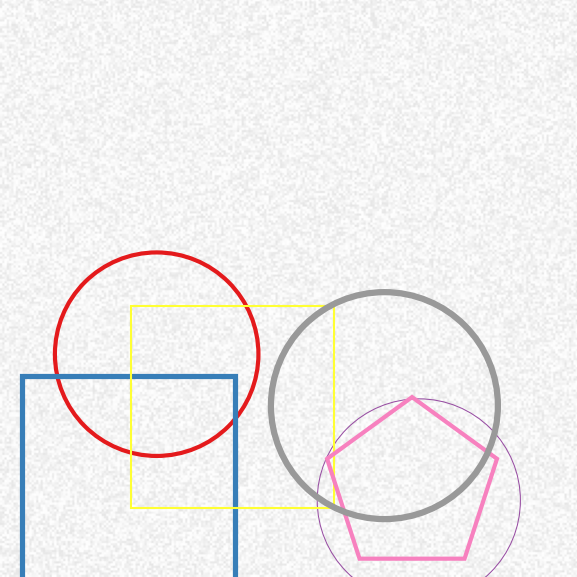[{"shape": "circle", "thickness": 2, "radius": 0.88, "center": [0.271, 0.386]}, {"shape": "square", "thickness": 2.5, "radius": 0.92, "center": [0.223, 0.163]}, {"shape": "circle", "thickness": 0.5, "radius": 0.88, "center": [0.725, 0.133]}, {"shape": "square", "thickness": 1, "radius": 0.88, "center": [0.402, 0.294]}, {"shape": "pentagon", "thickness": 2, "radius": 0.77, "center": [0.713, 0.157]}, {"shape": "circle", "thickness": 3, "radius": 0.98, "center": [0.666, 0.297]}]